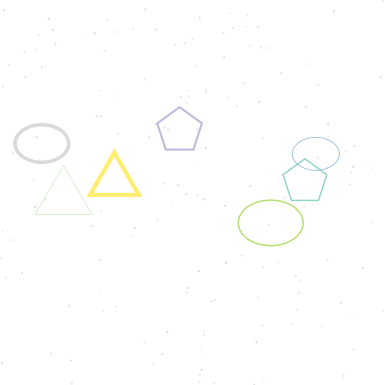[{"shape": "pentagon", "thickness": 1, "radius": 0.3, "center": [0.792, 0.528]}, {"shape": "pentagon", "thickness": 1.5, "radius": 0.31, "center": [0.466, 0.661]}, {"shape": "oval", "thickness": 0.5, "radius": 0.31, "center": [0.82, 0.6]}, {"shape": "oval", "thickness": 1, "radius": 0.42, "center": [0.703, 0.421]}, {"shape": "oval", "thickness": 2.5, "radius": 0.35, "center": [0.109, 0.627]}, {"shape": "triangle", "thickness": 0.5, "radius": 0.43, "center": [0.165, 0.485]}, {"shape": "triangle", "thickness": 3, "radius": 0.37, "center": [0.297, 0.53]}]